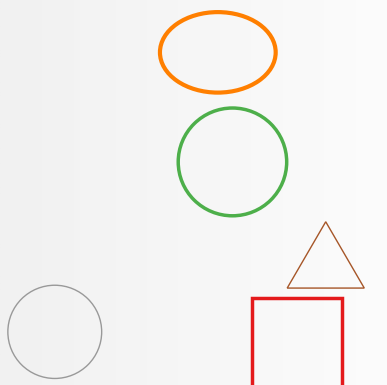[{"shape": "square", "thickness": 2.5, "radius": 0.58, "center": [0.767, 0.11]}, {"shape": "circle", "thickness": 2.5, "radius": 0.7, "center": [0.6, 0.579]}, {"shape": "oval", "thickness": 3, "radius": 0.75, "center": [0.562, 0.864]}, {"shape": "triangle", "thickness": 1, "radius": 0.57, "center": [0.841, 0.309]}, {"shape": "circle", "thickness": 1, "radius": 0.61, "center": [0.141, 0.138]}]